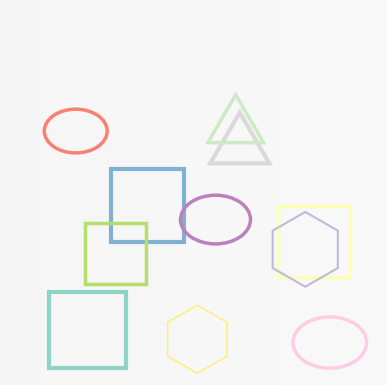[{"shape": "square", "thickness": 3, "radius": 0.5, "center": [0.227, 0.143]}, {"shape": "square", "thickness": 2.5, "radius": 0.46, "center": [0.811, 0.372]}, {"shape": "hexagon", "thickness": 1.5, "radius": 0.49, "center": [0.788, 0.352]}, {"shape": "oval", "thickness": 2.5, "radius": 0.41, "center": [0.195, 0.66]}, {"shape": "square", "thickness": 3, "radius": 0.47, "center": [0.381, 0.466]}, {"shape": "square", "thickness": 2.5, "radius": 0.4, "center": [0.298, 0.341]}, {"shape": "oval", "thickness": 2.5, "radius": 0.48, "center": [0.851, 0.11]}, {"shape": "triangle", "thickness": 3, "radius": 0.44, "center": [0.619, 0.62]}, {"shape": "oval", "thickness": 2.5, "radius": 0.45, "center": [0.556, 0.43]}, {"shape": "triangle", "thickness": 2.5, "radius": 0.41, "center": [0.608, 0.671]}, {"shape": "hexagon", "thickness": 1, "radius": 0.44, "center": [0.509, 0.119]}]